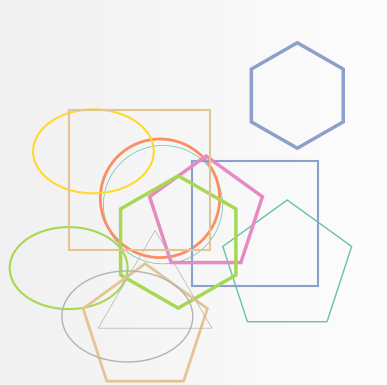[{"shape": "circle", "thickness": 0.5, "radius": 0.77, "center": [0.421, 0.468]}, {"shape": "pentagon", "thickness": 1, "radius": 0.87, "center": [0.741, 0.306]}, {"shape": "circle", "thickness": 2, "radius": 0.77, "center": [0.413, 0.485]}, {"shape": "square", "thickness": 1.5, "radius": 0.81, "center": [0.658, 0.419]}, {"shape": "hexagon", "thickness": 2.5, "radius": 0.68, "center": [0.767, 0.752]}, {"shape": "pentagon", "thickness": 2.5, "radius": 0.77, "center": [0.532, 0.442]}, {"shape": "oval", "thickness": 1.5, "radius": 0.76, "center": [0.177, 0.304]}, {"shape": "hexagon", "thickness": 2.5, "radius": 0.86, "center": [0.46, 0.372]}, {"shape": "oval", "thickness": 1.5, "radius": 0.78, "center": [0.241, 0.607]}, {"shape": "square", "thickness": 1.5, "radius": 0.91, "center": [0.359, 0.532]}, {"shape": "pentagon", "thickness": 2, "radius": 0.84, "center": [0.375, 0.146]}, {"shape": "oval", "thickness": 1, "radius": 0.84, "center": [0.329, 0.178]}, {"shape": "triangle", "thickness": 0.5, "radius": 0.85, "center": [0.4, 0.232]}]